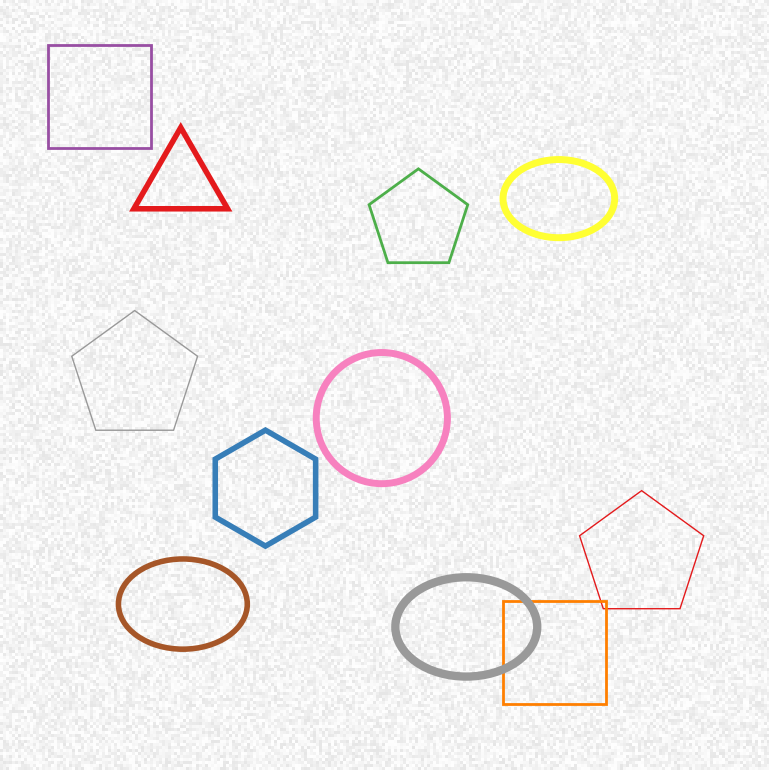[{"shape": "pentagon", "thickness": 0.5, "radius": 0.42, "center": [0.833, 0.278]}, {"shape": "triangle", "thickness": 2, "radius": 0.35, "center": [0.235, 0.764]}, {"shape": "hexagon", "thickness": 2, "radius": 0.38, "center": [0.345, 0.366]}, {"shape": "pentagon", "thickness": 1, "radius": 0.34, "center": [0.543, 0.713]}, {"shape": "square", "thickness": 1, "radius": 0.33, "center": [0.129, 0.875]}, {"shape": "square", "thickness": 1, "radius": 0.33, "center": [0.72, 0.153]}, {"shape": "oval", "thickness": 2.5, "radius": 0.36, "center": [0.726, 0.742]}, {"shape": "oval", "thickness": 2, "radius": 0.42, "center": [0.237, 0.215]}, {"shape": "circle", "thickness": 2.5, "radius": 0.43, "center": [0.496, 0.457]}, {"shape": "oval", "thickness": 3, "radius": 0.46, "center": [0.606, 0.186]}, {"shape": "pentagon", "thickness": 0.5, "radius": 0.43, "center": [0.175, 0.511]}]